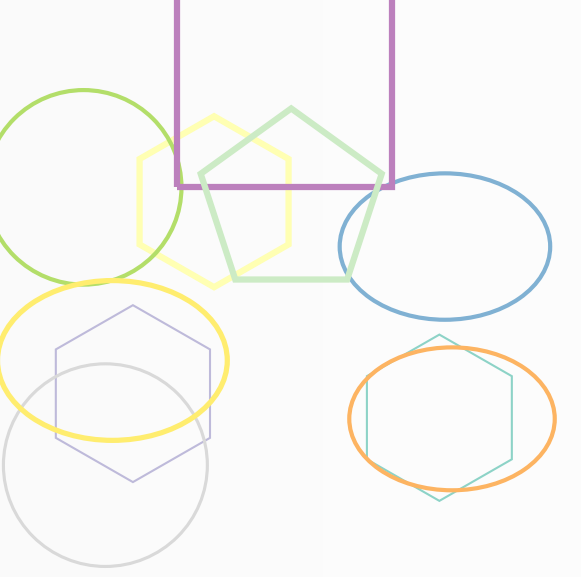[{"shape": "hexagon", "thickness": 1, "radius": 0.72, "center": [0.756, 0.276]}, {"shape": "hexagon", "thickness": 3, "radius": 0.74, "center": [0.368, 0.65]}, {"shape": "hexagon", "thickness": 1, "radius": 0.77, "center": [0.229, 0.318]}, {"shape": "oval", "thickness": 2, "radius": 0.91, "center": [0.765, 0.572]}, {"shape": "oval", "thickness": 2, "radius": 0.88, "center": [0.778, 0.274]}, {"shape": "circle", "thickness": 2, "radius": 0.84, "center": [0.144, 0.675]}, {"shape": "circle", "thickness": 1.5, "radius": 0.88, "center": [0.181, 0.194]}, {"shape": "square", "thickness": 3, "radius": 0.93, "center": [0.49, 0.861]}, {"shape": "pentagon", "thickness": 3, "radius": 0.82, "center": [0.501, 0.648]}, {"shape": "oval", "thickness": 2.5, "radius": 0.99, "center": [0.193, 0.375]}]